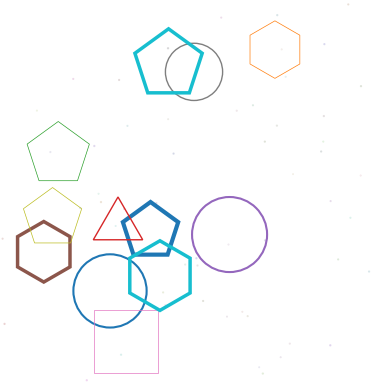[{"shape": "pentagon", "thickness": 3, "radius": 0.38, "center": [0.391, 0.4]}, {"shape": "circle", "thickness": 1.5, "radius": 0.48, "center": [0.286, 0.244]}, {"shape": "hexagon", "thickness": 0.5, "radius": 0.37, "center": [0.714, 0.871]}, {"shape": "pentagon", "thickness": 0.5, "radius": 0.43, "center": [0.151, 0.599]}, {"shape": "triangle", "thickness": 1, "radius": 0.37, "center": [0.307, 0.414]}, {"shape": "circle", "thickness": 1.5, "radius": 0.49, "center": [0.596, 0.391]}, {"shape": "hexagon", "thickness": 2.5, "radius": 0.39, "center": [0.114, 0.346]}, {"shape": "square", "thickness": 0.5, "radius": 0.41, "center": [0.328, 0.113]}, {"shape": "circle", "thickness": 1, "radius": 0.37, "center": [0.504, 0.813]}, {"shape": "pentagon", "thickness": 0.5, "radius": 0.4, "center": [0.137, 0.433]}, {"shape": "hexagon", "thickness": 2.5, "radius": 0.45, "center": [0.415, 0.284]}, {"shape": "pentagon", "thickness": 2.5, "radius": 0.46, "center": [0.438, 0.833]}]